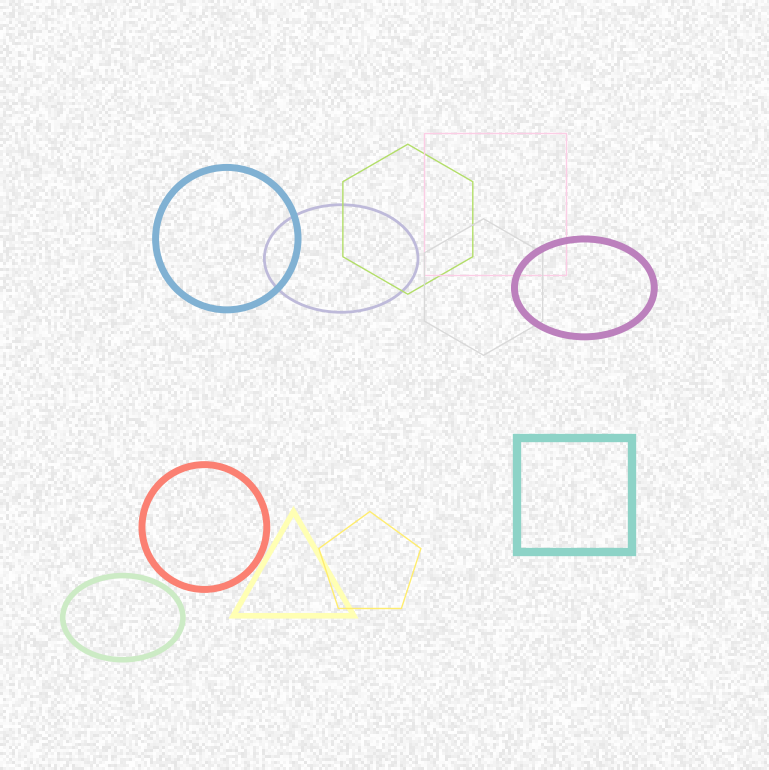[{"shape": "square", "thickness": 3, "radius": 0.37, "center": [0.746, 0.358]}, {"shape": "triangle", "thickness": 2, "radius": 0.45, "center": [0.381, 0.245]}, {"shape": "oval", "thickness": 1, "radius": 0.5, "center": [0.443, 0.664]}, {"shape": "circle", "thickness": 2.5, "radius": 0.41, "center": [0.265, 0.316]}, {"shape": "circle", "thickness": 2.5, "radius": 0.46, "center": [0.295, 0.69]}, {"shape": "hexagon", "thickness": 0.5, "radius": 0.49, "center": [0.53, 0.715]}, {"shape": "square", "thickness": 0.5, "radius": 0.46, "center": [0.643, 0.735]}, {"shape": "hexagon", "thickness": 0.5, "radius": 0.44, "center": [0.628, 0.627]}, {"shape": "oval", "thickness": 2.5, "radius": 0.45, "center": [0.759, 0.626]}, {"shape": "oval", "thickness": 2, "radius": 0.39, "center": [0.16, 0.198]}, {"shape": "pentagon", "thickness": 0.5, "radius": 0.35, "center": [0.48, 0.266]}]